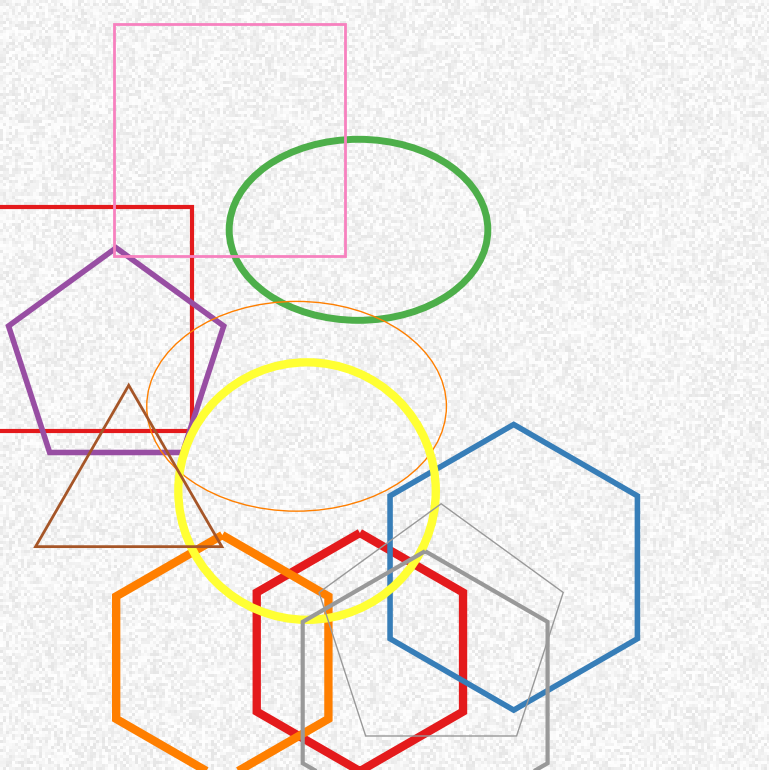[{"shape": "square", "thickness": 1.5, "radius": 0.73, "center": [0.104, 0.586]}, {"shape": "hexagon", "thickness": 3, "radius": 0.77, "center": [0.467, 0.153]}, {"shape": "hexagon", "thickness": 2, "radius": 0.93, "center": [0.667, 0.263]}, {"shape": "oval", "thickness": 2.5, "radius": 0.84, "center": [0.466, 0.702]}, {"shape": "pentagon", "thickness": 2, "radius": 0.73, "center": [0.151, 0.531]}, {"shape": "oval", "thickness": 0.5, "radius": 0.97, "center": [0.385, 0.472]}, {"shape": "hexagon", "thickness": 3, "radius": 0.8, "center": [0.289, 0.146]}, {"shape": "circle", "thickness": 3, "radius": 0.84, "center": [0.399, 0.362]}, {"shape": "triangle", "thickness": 1, "radius": 0.7, "center": [0.167, 0.36]}, {"shape": "square", "thickness": 1, "radius": 0.75, "center": [0.298, 0.818]}, {"shape": "hexagon", "thickness": 1.5, "radius": 0.92, "center": [0.552, 0.101]}, {"shape": "pentagon", "thickness": 0.5, "radius": 0.83, "center": [0.573, 0.179]}]